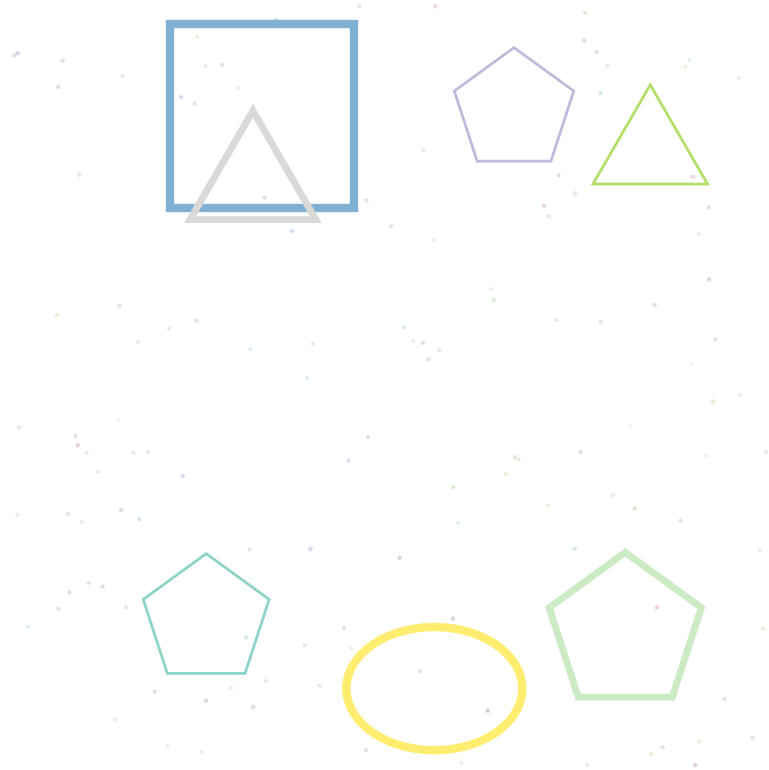[{"shape": "pentagon", "thickness": 1, "radius": 0.43, "center": [0.268, 0.195]}, {"shape": "pentagon", "thickness": 1, "radius": 0.41, "center": [0.668, 0.857]}, {"shape": "square", "thickness": 3, "radius": 0.6, "center": [0.34, 0.849]}, {"shape": "triangle", "thickness": 1, "radius": 0.43, "center": [0.844, 0.804]}, {"shape": "triangle", "thickness": 2.5, "radius": 0.47, "center": [0.329, 0.762]}, {"shape": "pentagon", "thickness": 2.5, "radius": 0.52, "center": [0.812, 0.179]}, {"shape": "oval", "thickness": 3, "radius": 0.57, "center": [0.564, 0.106]}]